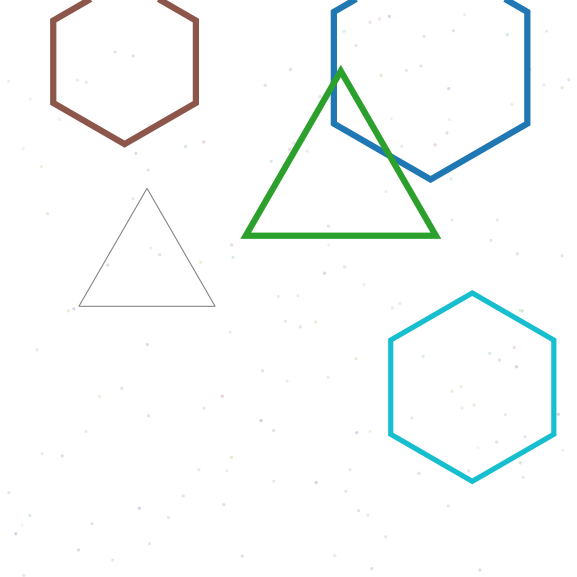[{"shape": "hexagon", "thickness": 3, "radius": 0.97, "center": [0.746, 0.882]}, {"shape": "triangle", "thickness": 3, "radius": 0.95, "center": [0.59, 0.686]}, {"shape": "hexagon", "thickness": 3, "radius": 0.71, "center": [0.216, 0.892]}, {"shape": "triangle", "thickness": 0.5, "radius": 0.68, "center": [0.255, 0.537]}, {"shape": "hexagon", "thickness": 2.5, "radius": 0.82, "center": [0.818, 0.329]}]